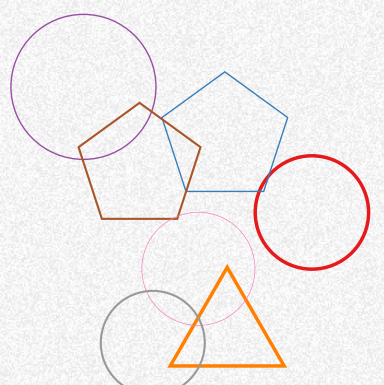[{"shape": "circle", "thickness": 2.5, "radius": 0.74, "center": [0.81, 0.448]}, {"shape": "pentagon", "thickness": 1, "radius": 0.86, "center": [0.584, 0.642]}, {"shape": "circle", "thickness": 1, "radius": 0.94, "center": [0.217, 0.774]}, {"shape": "triangle", "thickness": 2.5, "radius": 0.85, "center": [0.59, 0.135]}, {"shape": "pentagon", "thickness": 1.5, "radius": 0.83, "center": [0.362, 0.566]}, {"shape": "circle", "thickness": 0.5, "radius": 0.73, "center": [0.515, 0.302]}, {"shape": "circle", "thickness": 1.5, "radius": 0.68, "center": [0.397, 0.109]}]